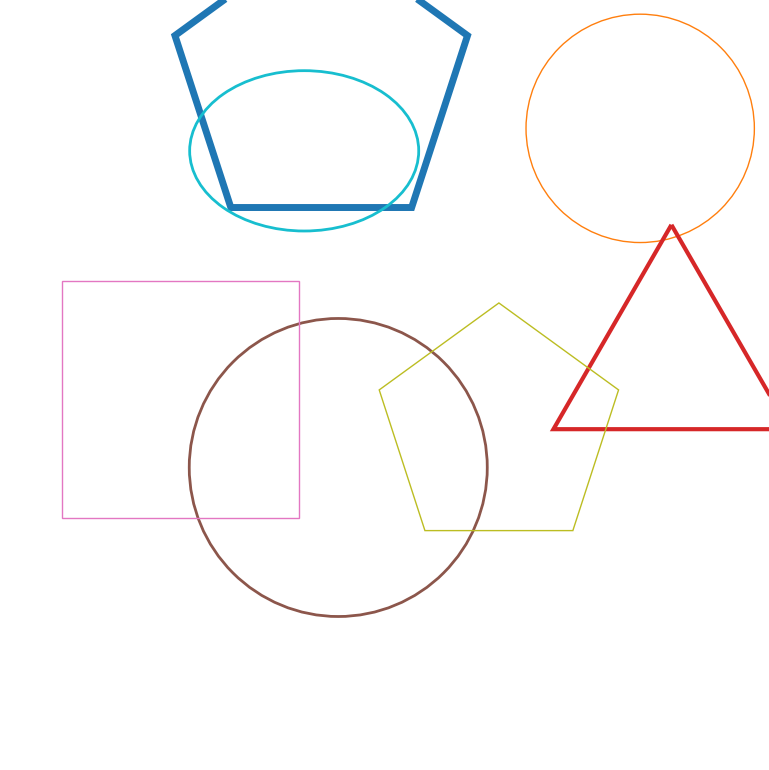[{"shape": "pentagon", "thickness": 2.5, "radius": 1.0, "center": [0.417, 0.892]}, {"shape": "circle", "thickness": 0.5, "radius": 0.74, "center": [0.831, 0.833]}, {"shape": "triangle", "thickness": 1.5, "radius": 0.88, "center": [0.872, 0.531]}, {"shape": "circle", "thickness": 1, "radius": 0.97, "center": [0.439, 0.393]}, {"shape": "square", "thickness": 0.5, "radius": 0.77, "center": [0.234, 0.482]}, {"shape": "pentagon", "thickness": 0.5, "radius": 0.82, "center": [0.648, 0.443]}, {"shape": "oval", "thickness": 1, "radius": 0.74, "center": [0.395, 0.804]}]